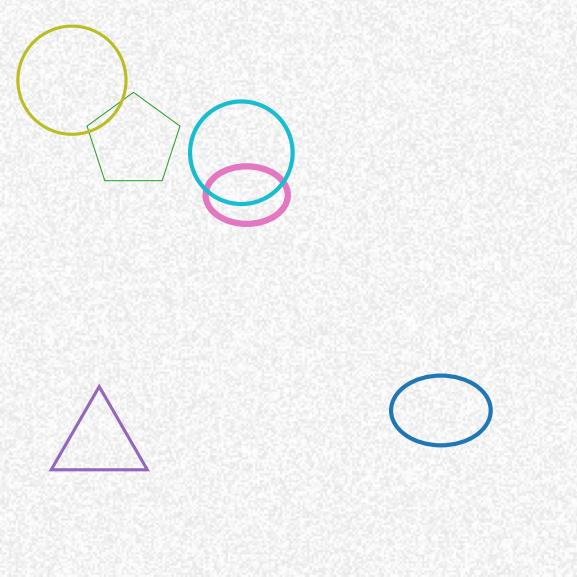[{"shape": "oval", "thickness": 2, "radius": 0.43, "center": [0.763, 0.288]}, {"shape": "pentagon", "thickness": 0.5, "radius": 0.42, "center": [0.231, 0.755]}, {"shape": "triangle", "thickness": 1.5, "radius": 0.48, "center": [0.172, 0.234]}, {"shape": "oval", "thickness": 3, "radius": 0.36, "center": [0.427, 0.661]}, {"shape": "circle", "thickness": 1.5, "radius": 0.47, "center": [0.125, 0.86]}, {"shape": "circle", "thickness": 2, "radius": 0.44, "center": [0.418, 0.735]}]